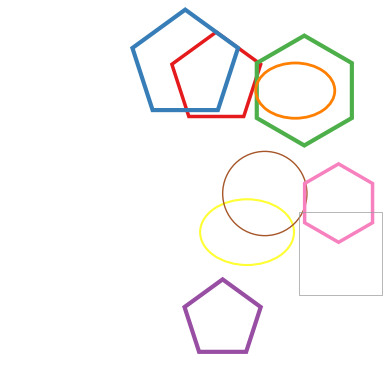[{"shape": "pentagon", "thickness": 2.5, "radius": 0.61, "center": [0.562, 0.796]}, {"shape": "pentagon", "thickness": 3, "radius": 0.72, "center": [0.481, 0.831]}, {"shape": "hexagon", "thickness": 3, "radius": 0.71, "center": [0.79, 0.765]}, {"shape": "pentagon", "thickness": 3, "radius": 0.52, "center": [0.578, 0.17]}, {"shape": "oval", "thickness": 2, "radius": 0.51, "center": [0.767, 0.765]}, {"shape": "oval", "thickness": 1.5, "radius": 0.61, "center": [0.642, 0.397]}, {"shape": "circle", "thickness": 1, "radius": 0.55, "center": [0.688, 0.497]}, {"shape": "hexagon", "thickness": 2.5, "radius": 0.51, "center": [0.879, 0.472]}, {"shape": "square", "thickness": 0.5, "radius": 0.54, "center": [0.885, 0.342]}]